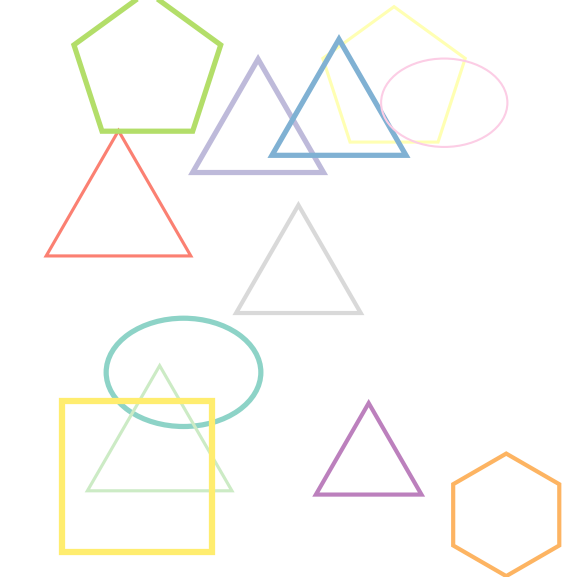[{"shape": "oval", "thickness": 2.5, "radius": 0.67, "center": [0.318, 0.354]}, {"shape": "pentagon", "thickness": 1.5, "radius": 0.65, "center": [0.682, 0.858]}, {"shape": "triangle", "thickness": 2.5, "radius": 0.65, "center": [0.447, 0.766]}, {"shape": "triangle", "thickness": 1.5, "radius": 0.72, "center": [0.205, 0.628]}, {"shape": "triangle", "thickness": 2.5, "radius": 0.67, "center": [0.587, 0.797]}, {"shape": "hexagon", "thickness": 2, "radius": 0.53, "center": [0.877, 0.108]}, {"shape": "pentagon", "thickness": 2.5, "radius": 0.67, "center": [0.255, 0.88]}, {"shape": "oval", "thickness": 1, "radius": 0.55, "center": [0.769, 0.821]}, {"shape": "triangle", "thickness": 2, "radius": 0.62, "center": [0.517, 0.519]}, {"shape": "triangle", "thickness": 2, "radius": 0.53, "center": [0.638, 0.196]}, {"shape": "triangle", "thickness": 1.5, "radius": 0.72, "center": [0.276, 0.221]}, {"shape": "square", "thickness": 3, "radius": 0.65, "center": [0.237, 0.174]}]